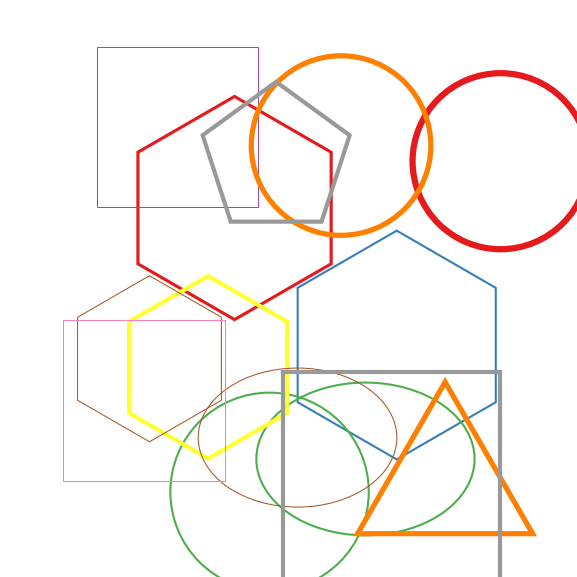[{"shape": "hexagon", "thickness": 1.5, "radius": 0.97, "center": [0.406, 0.639]}, {"shape": "circle", "thickness": 3, "radius": 0.76, "center": [0.867, 0.72]}, {"shape": "hexagon", "thickness": 1, "radius": 0.99, "center": [0.687, 0.402]}, {"shape": "circle", "thickness": 1, "radius": 0.86, "center": [0.467, 0.147]}, {"shape": "oval", "thickness": 1, "radius": 0.94, "center": [0.633, 0.204]}, {"shape": "square", "thickness": 0.5, "radius": 0.7, "center": [0.307, 0.779]}, {"shape": "circle", "thickness": 2.5, "radius": 0.78, "center": [0.591, 0.747]}, {"shape": "triangle", "thickness": 2.5, "radius": 0.88, "center": [0.771, 0.163]}, {"shape": "hexagon", "thickness": 2, "radius": 0.79, "center": [0.36, 0.363]}, {"shape": "oval", "thickness": 0.5, "radius": 0.86, "center": [0.515, 0.241]}, {"shape": "hexagon", "thickness": 0.5, "radius": 0.72, "center": [0.259, 0.378]}, {"shape": "square", "thickness": 0.5, "radius": 0.7, "center": [0.249, 0.306]}, {"shape": "square", "thickness": 2, "radius": 0.94, "center": [0.678, 0.168]}, {"shape": "pentagon", "thickness": 2, "radius": 0.67, "center": [0.478, 0.724]}]